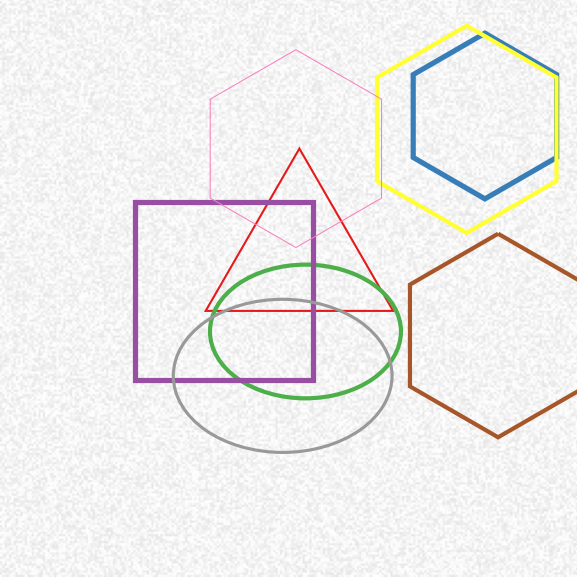[{"shape": "triangle", "thickness": 1, "radius": 0.94, "center": [0.518, 0.554]}, {"shape": "hexagon", "thickness": 2.5, "radius": 0.72, "center": [0.84, 0.798]}, {"shape": "oval", "thickness": 2, "radius": 0.83, "center": [0.529, 0.425]}, {"shape": "square", "thickness": 2.5, "radius": 0.77, "center": [0.389, 0.496]}, {"shape": "hexagon", "thickness": 2, "radius": 0.9, "center": [0.808, 0.775]}, {"shape": "hexagon", "thickness": 2, "radius": 0.88, "center": [0.863, 0.418]}, {"shape": "hexagon", "thickness": 0.5, "radius": 0.86, "center": [0.512, 0.742]}, {"shape": "oval", "thickness": 1.5, "radius": 0.95, "center": [0.489, 0.348]}]